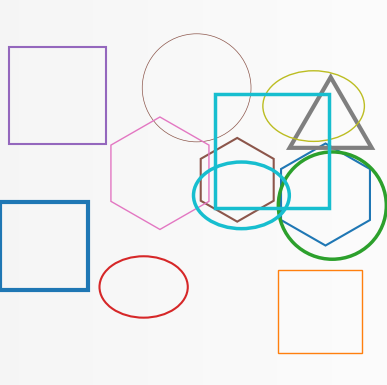[{"shape": "square", "thickness": 3, "radius": 0.57, "center": [0.113, 0.361]}, {"shape": "hexagon", "thickness": 1.5, "radius": 0.66, "center": [0.84, 0.495]}, {"shape": "square", "thickness": 1, "radius": 0.54, "center": [0.826, 0.191]}, {"shape": "circle", "thickness": 2.5, "radius": 0.7, "center": [0.858, 0.466]}, {"shape": "oval", "thickness": 1.5, "radius": 0.57, "center": [0.371, 0.255]}, {"shape": "square", "thickness": 1.5, "radius": 0.63, "center": [0.148, 0.753]}, {"shape": "circle", "thickness": 0.5, "radius": 0.7, "center": [0.507, 0.772]}, {"shape": "hexagon", "thickness": 1.5, "radius": 0.54, "center": [0.612, 0.533]}, {"shape": "hexagon", "thickness": 1, "radius": 0.73, "center": [0.413, 0.55]}, {"shape": "triangle", "thickness": 3, "radius": 0.61, "center": [0.853, 0.677]}, {"shape": "oval", "thickness": 1, "radius": 0.66, "center": [0.809, 0.724]}, {"shape": "square", "thickness": 2.5, "radius": 0.74, "center": [0.702, 0.608]}, {"shape": "oval", "thickness": 2.5, "radius": 0.62, "center": [0.623, 0.493]}]